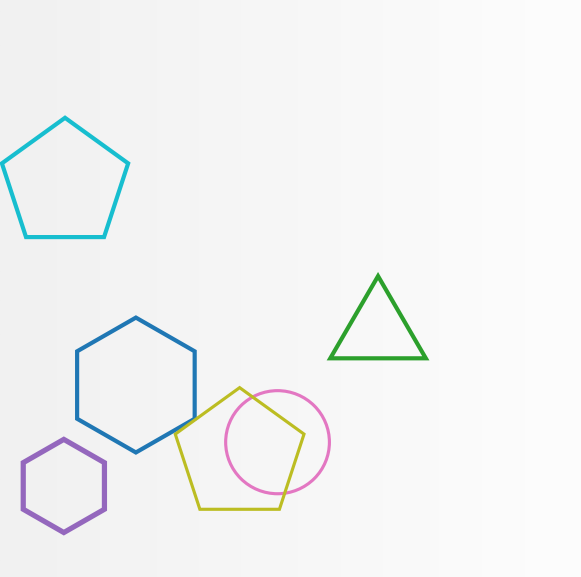[{"shape": "hexagon", "thickness": 2, "radius": 0.58, "center": [0.234, 0.332]}, {"shape": "triangle", "thickness": 2, "radius": 0.47, "center": [0.65, 0.426]}, {"shape": "hexagon", "thickness": 2.5, "radius": 0.4, "center": [0.11, 0.158]}, {"shape": "circle", "thickness": 1.5, "radius": 0.45, "center": [0.477, 0.233]}, {"shape": "pentagon", "thickness": 1.5, "radius": 0.58, "center": [0.412, 0.211]}, {"shape": "pentagon", "thickness": 2, "radius": 0.57, "center": [0.112, 0.681]}]